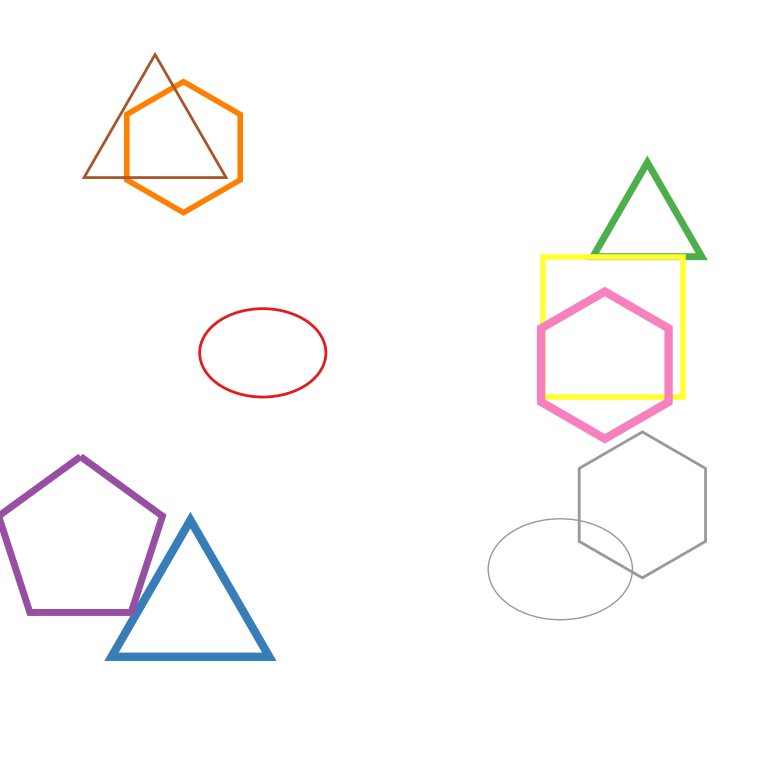[{"shape": "oval", "thickness": 1, "radius": 0.41, "center": [0.341, 0.542]}, {"shape": "triangle", "thickness": 3, "radius": 0.59, "center": [0.247, 0.206]}, {"shape": "triangle", "thickness": 2.5, "radius": 0.41, "center": [0.841, 0.707]}, {"shape": "pentagon", "thickness": 2.5, "radius": 0.56, "center": [0.105, 0.295]}, {"shape": "hexagon", "thickness": 2, "radius": 0.43, "center": [0.238, 0.809]}, {"shape": "square", "thickness": 2, "radius": 0.45, "center": [0.797, 0.575]}, {"shape": "triangle", "thickness": 1, "radius": 0.53, "center": [0.201, 0.823]}, {"shape": "hexagon", "thickness": 3, "radius": 0.48, "center": [0.786, 0.526]}, {"shape": "hexagon", "thickness": 1, "radius": 0.47, "center": [0.834, 0.344]}, {"shape": "oval", "thickness": 0.5, "radius": 0.47, "center": [0.728, 0.261]}]